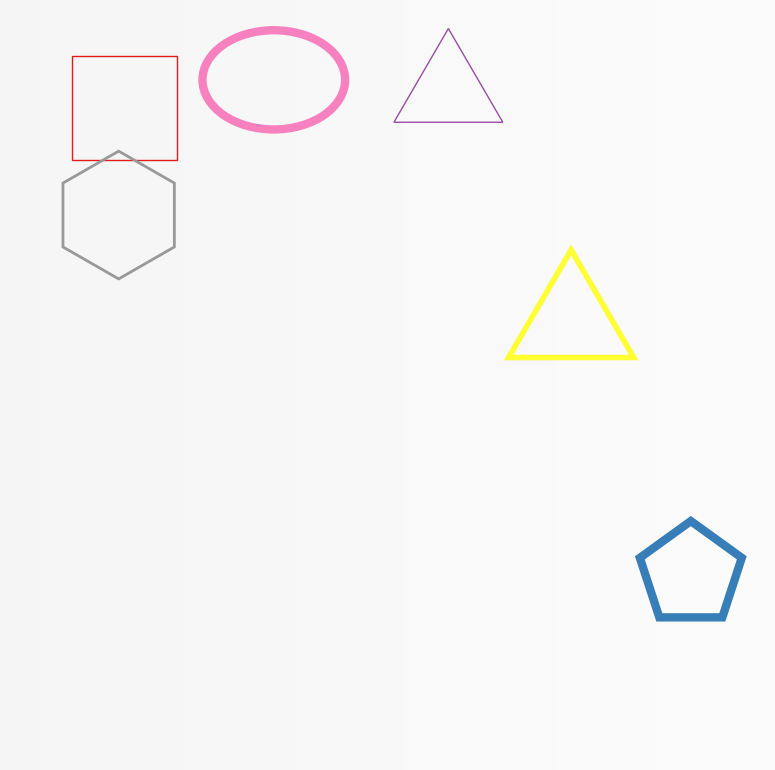[{"shape": "square", "thickness": 0.5, "radius": 0.34, "center": [0.161, 0.86]}, {"shape": "pentagon", "thickness": 3, "radius": 0.35, "center": [0.891, 0.254]}, {"shape": "triangle", "thickness": 0.5, "radius": 0.41, "center": [0.579, 0.882]}, {"shape": "triangle", "thickness": 2, "radius": 0.47, "center": [0.737, 0.582]}, {"shape": "oval", "thickness": 3, "radius": 0.46, "center": [0.353, 0.896]}, {"shape": "hexagon", "thickness": 1, "radius": 0.41, "center": [0.153, 0.721]}]